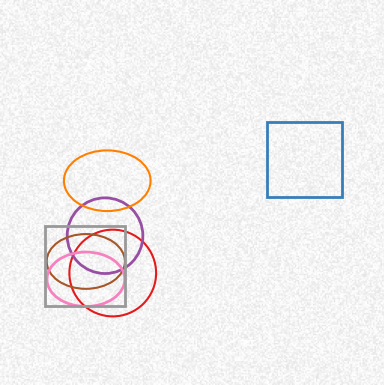[{"shape": "circle", "thickness": 1.5, "radius": 0.56, "center": [0.293, 0.291]}, {"shape": "square", "thickness": 2, "radius": 0.49, "center": [0.79, 0.586]}, {"shape": "circle", "thickness": 2, "radius": 0.49, "center": [0.273, 0.388]}, {"shape": "oval", "thickness": 1.5, "radius": 0.56, "center": [0.279, 0.531]}, {"shape": "oval", "thickness": 1.5, "radius": 0.51, "center": [0.223, 0.321]}, {"shape": "oval", "thickness": 2, "radius": 0.51, "center": [0.223, 0.275]}, {"shape": "square", "thickness": 2, "radius": 0.52, "center": [0.221, 0.309]}]